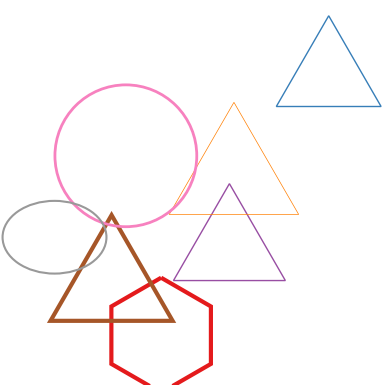[{"shape": "hexagon", "thickness": 3, "radius": 0.75, "center": [0.419, 0.129]}, {"shape": "triangle", "thickness": 1, "radius": 0.79, "center": [0.854, 0.802]}, {"shape": "triangle", "thickness": 1, "radius": 0.84, "center": [0.596, 0.355]}, {"shape": "triangle", "thickness": 0.5, "radius": 0.97, "center": [0.608, 0.54]}, {"shape": "triangle", "thickness": 3, "radius": 0.92, "center": [0.29, 0.258]}, {"shape": "circle", "thickness": 2, "radius": 0.92, "center": [0.327, 0.595]}, {"shape": "oval", "thickness": 1.5, "radius": 0.67, "center": [0.142, 0.384]}]